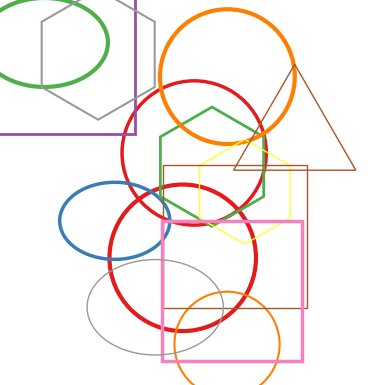[{"shape": "circle", "thickness": 2.5, "radius": 0.94, "center": [0.504, 0.603]}, {"shape": "circle", "thickness": 3, "radius": 0.95, "center": [0.475, 0.33]}, {"shape": "oval", "thickness": 2.5, "radius": 0.72, "center": [0.298, 0.426]}, {"shape": "oval", "thickness": 3, "radius": 0.83, "center": [0.115, 0.89]}, {"shape": "hexagon", "thickness": 2, "radius": 0.77, "center": [0.551, 0.567]}, {"shape": "square", "thickness": 2, "radius": 0.97, "center": [0.156, 0.846]}, {"shape": "circle", "thickness": 3, "radius": 0.88, "center": [0.591, 0.801]}, {"shape": "circle", "thickness": 1.5, "radius": 0.68, "center": [0.59, 0.106]}, {"shape": "hexagon", "thickness": 1, "radius": 0.68, "center": [0.636, 0.502]}, {"shape": "square", "thickness": 1, "radius": 0.93, "center": [0.61, 0.385]}, {"shape": "triangle", "thickness": 1, "radius": 0.92, "center": [0.765, 0.65]}, {"shape": "square", "thickness": 2.5, "radius": 0.91, "center": [0.603, 0.245]}, {"shape": "hexagon", "thickness": 1.5, "radius": 0.85, "center": [0.255, 0.859]}, {"shape": "oval", "thickness": 1, "radius": 0.89, "center": [0.403, 0.202]}]